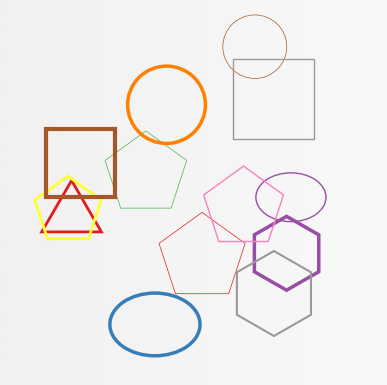[{"shape": "triangle", "thickness": 2, "radius": 0.44, "center": [0.185, 0.442]}, {"shape": "pentagon", "thickness": 0.5, "radius": 0.58, "center": [0.521, 0.332]}, {"shape": "oval", "thickness": 2.5, "radius": 0.58, "center": [0.4, 0.157]}, {"shape": "pentagon", "thickness": 0.5, "radius": 0.55, "center": [0.376, 0.549]}, {"shape": "oval", "thickness": 1, "radius": 0.45, "center": [0.751, 0.488]}, {"shape": "hexagon", "thickness": 2.5, "radius": 0.48, "center": [0.74, 0.342]}, {"shape": "circle", "thickness": 2.5, "radius": 0.5, "center": [0.43, 0.728]}, {"shape": "pentagon", "thickness": 2, "radius": 0.45, "center": [0.175, 0.453]}, {"shape": "square", "thickness": 3, "radius": 0.45, "center": [0.208, 0.576]}, {"shape": "circle", "thickness": 0.5, "radius": 0.41, "center": [0.658, 0.879]}, {"shape": "pentagon", "thickness": 1, "radius": 0.54, "center": [0.629, 0.46]}, {"shape": "square", "thickness": 1, "radius": 0.52, "center": [0.707, 0.743]}, {"shape": "hexagon", "thickness": 1.5, "radius": 0.55, "center": [0.707, 0.238]}]